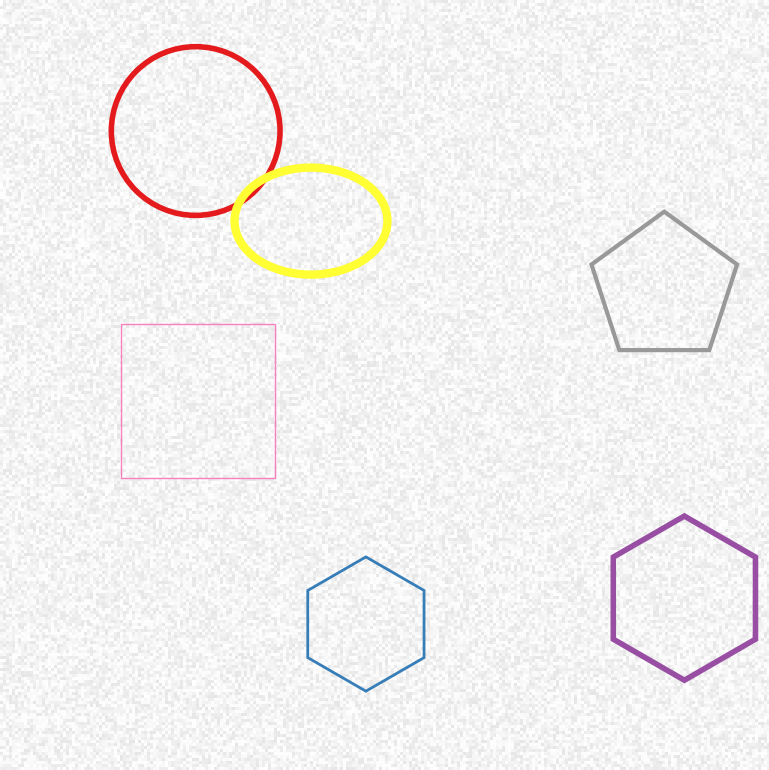[{"shape": "circle", "thickness": 2, "radius": 0.55, "center": [0.254, 0.83]}, {"shape": "hexagon", "thickness": 1, "radius": 0.44, "center": [0.475, 0.19]}, {"shape": "hexagon", "thickness": 2, "radius": 0.53, "center": [0.889, 0.223]}, {"shape": "oval", "thickness": 3, "radius": 0.5, "center": [0.404, 0.713]}, {"shape": "square", "thickness": 0.5, "radius": 0.5, "center": [0.257, 0.479]}, {"shape": "pentagon", "thickness": 1.5, "radius": 0.5, "center": [0.863, 0.626]}]